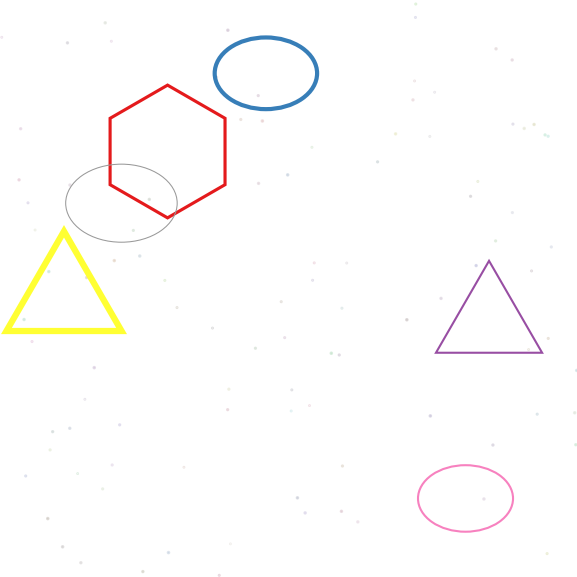[{"shape": "hexagon", "thickness": 1.5, "radius": 0.57, "center": [0.29, 0.737]}, {"shape": "oval", "thickness": 2, "radius": 0.44, "center": [0.46, 0.872]}, {"shape": "triangle", "thickness": 1, "radius": 0.53, "center": [0.847, 0.441]}, {"shape": "triangle", "thickness": 3, "radius": 0.58, "center": [0.111, 0.484]}, {"shape": "oval", "thickness": 1, "radius": 0.41, "center": [0.806, 0.136]}, {"shape": "oval", "thickness": 0.5, "radius": 0.48, "center": [0.21, 0.647]}]